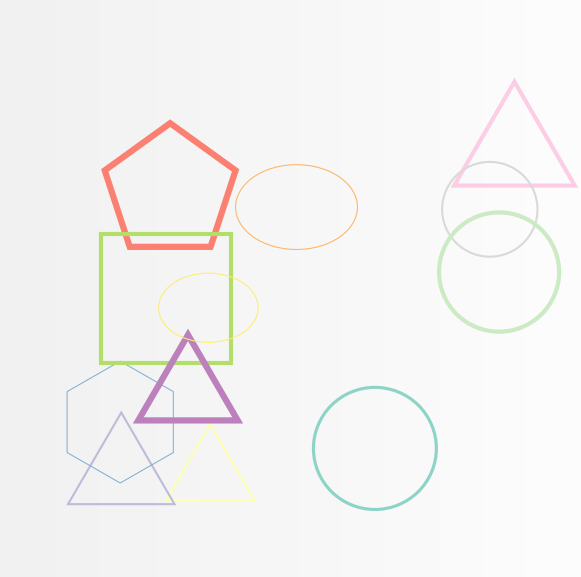[{"shape": "circle", "thickness": 1.5, "radius": 0.53, "center": [0.645, 0.223]}, {"shape": "triangle", "thickness": 1, "radius": 0.44, "center": [0.362, 0.177]}, {"shape": "triangle", "thickness": 1, "radius": 0.53, "center": [0.209, 0.179]}, {"shape": "pentagon", "thickness": 3, "radius": 0.59, "center": [0.293, 0.667]}, {"shape": "hexagon", "thickness": 0.5, "radius": 0.53, "center": [0.207, 0.268]}, {"shape": "oval", "thickness": 0.5, "radius": 0.52, "center": [0.51, 0.641]}, {"shape": "square", "thickness": 2, "radius": 0.56, "center": [0.285, 0.483]}, {"shape": "triangle", "thickness": 2, "radius": 0.6, "center": [0.885, 0.738]}, {"shape": "circle", "thickness": 1, "radius": 0.41, "center": [0.843, 0.637]}, {"shape": "triangle", "thickness": 3, "radius": 0.49, "center": [0.323, 0.321]}, {"shape": "circle", "thickness": 2, "radius": 0.52, "center": [0.859, 0.528]}, {"shape": "oval", "thickness": 0.5, "radius": 0.43, "center": [0.359, 0.466]}]